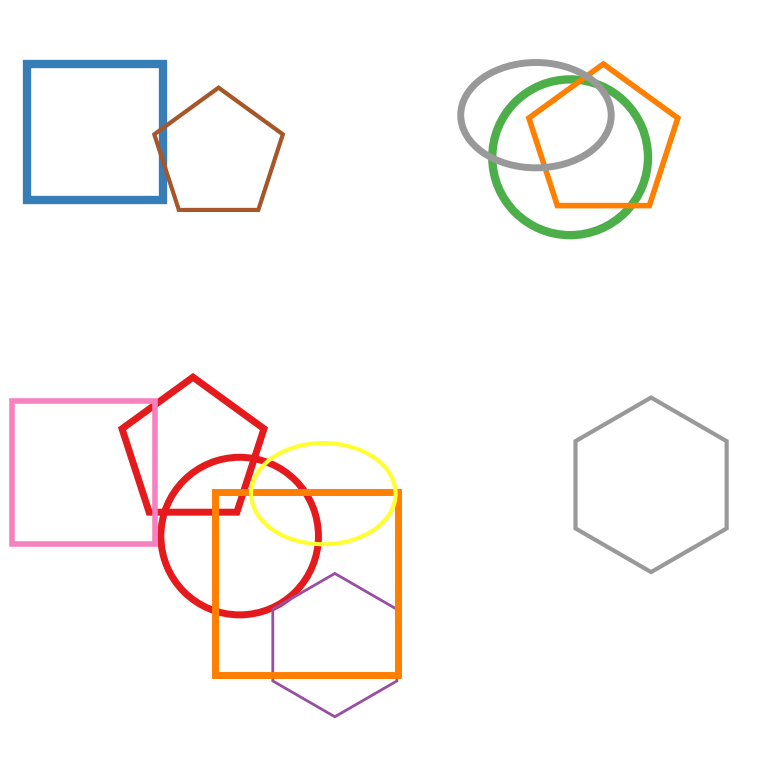[{"shape": "circle", "thickness": 2.5, "radius": 0.51, "center": [0.311, 0.304]}, {"shape": "pentagon", "thickness": 2.5, "radius": 0.48, "center": [0.251, 0.413]}, {"shape": "square", "thickness": 3, "radius": 0.44, "center": [0.124, 0.829]}, {"shape": "circle", "thickness": 3, "radius": 0.51, "center": [0.74, 0.796]}, {"shape": "hexagon", "thickness": 1, "radius": 0.47, "center": [0.435, 0.162]}, {"shape": "square", "thickness": 2.5, "radius": 0.59, "center": [0.398, 0.243]}, {"shape": "pentagon", "thickness": 2, "radius": 0.51, "center": [0.784, 0.815]}, {"shape": "oval", "thickness": 1.5, "radius": 0.47, "center": [0.42, 0.359]}, {"shape": "pentagon", "thickness": 1.5, "radius": 0.44, "center": [0.284, 0.798]}, {"shape": "square", "thickness": 2, "radius": 0.46, "center": [0.108, 0.386]}, {"shape": "hexagon", "thickness": 1.5, "radius": 0.57, "center": [0.846, 0.37]}, {"shape": "oval", "thickness": 2.5, "radius": 0.49, "center": [0.696, 0.85]}]